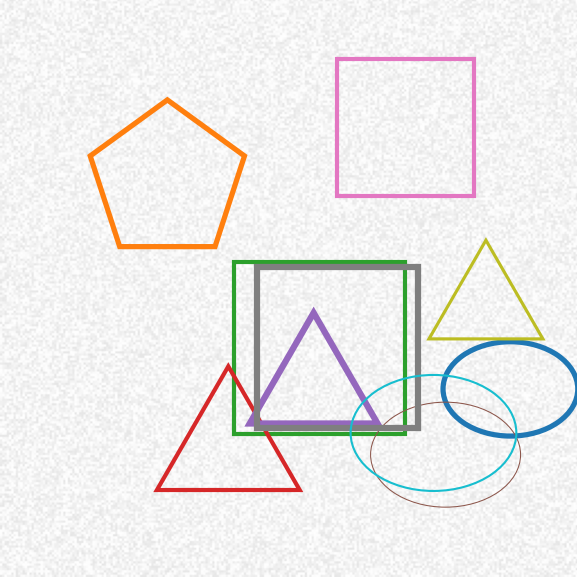[{"shape": "oval", "thickness": 2.5, "radius": 0.58, "center": [0.884, 0.326]}, {"shape": "pentagon", "thickness": 2.5, "radius": 0.7, "center": [0.29, 0.686]}, {"shape": "square", "thickness": 2, "radius": 0.74, "center": [0.553, 0.396]}, {"shape": "triangle", "thickness": 2, "radius": 0.71, "center": [0.395, 0.222]}, {"shape": "triangle", "thickness": 3, "radius": 0.64, "center": [0.543, 0.33]}, {"shape": "oval", "thickness": 0.5, "radius": 0.65, "center": [0.772, 0.212]}, {"shape": "square", "thickness": 2, "radius": 0.59, "center": [0.702, 0.779]}, {"shape": "square", "thickness": 3, "radius": 0.7, "center": [0.584, 0.398]}, {"shape": "triangle", "thickness": 1.5, "radius": 0.57, "center": [0.841, 0.469]}, {"shape": "oval", "thickness": 1, "radius": 0.72, "center": [0.751, 0.249]}]